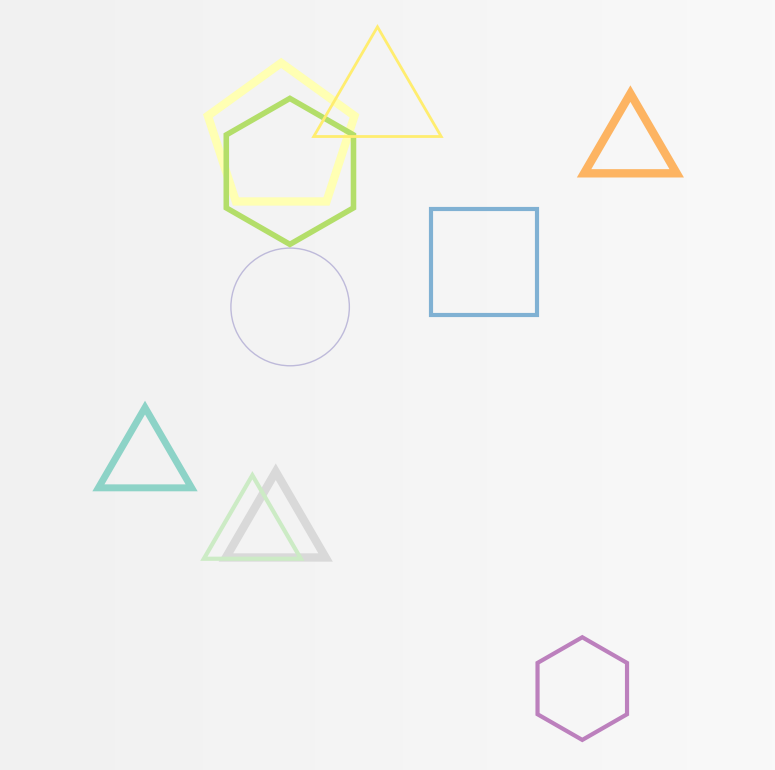[{"shape": "triangle", "thickness": 2.5, "radius": 0.35, "center": [0.187, 0.401]}, {"shape": "pentagon", "thickness": 3, "radius": 0.5, "center": [0.363, 0.819]}, {"shape": "circle", "thickness": 0.5, "radius": 0.38, "center": [0.374, 0.601]}, {"shape": "square", "thickness": 1.5, "radius": 0.34, "center": [0.624, 0.659]}, {"shape": "triangle", "thickness": 3, "radius": 0.35, "center": [0.813, 0.809]}, {"shape": "hexagon", "thickness": 2, "radius": 0.47, "center": [0.374, 0.777]}, {"shape": "triangle", "thickness": 3, "radius": 0.37, "center": [0.356, 0.313]}, {"shape": "hexagon", "thickness": 1.5, "radius": 0.33, "center": [0.751, 0.106]}, {"shape": "triangle", "thickness": 1.5, "radius": 0.36, "center": [0.326, 0.31]}, {"shape": "triangle", "thickness": 1, "radius": 0.47, "center": [0.487, 0.87]}]